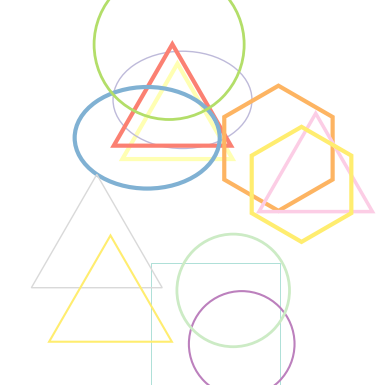[{"shape": "square", "thickness": 0.5, "radius": 0.84, "center": [0.559, 0.15]}, {"shape": "triangle", "thickness": 3, "radius": 0.83, "center": [0.461, 0.669]}, {"shape": "oval", "thickness": 1, "radius": 0.9, "center": [0.474, 0.741]}, {"shape": "triangle", "thickness": 3, "radius": 0.88, "center": [0.448, 0.709]}, {"shape": "oval", "thickness": 3, "radius": 0.94, "center": [0.382, 0.642]}, {"shape": "hexagon", "thickness": 3, "radius": 0.81, "center": [0.723, 0.615]}, {"shape": "circle", "thickness": 2, "radius": 0.97, "center": [0.439, 0.884]}, {"shape": "triangle", "thickness": 2.5, "radius": 0.85, "center": [0.82, 0.535]}, {"shape": "triangle", "thickness": 1, "radius": 0.98, "center": [0.251, 0.351]}, {"shape": "circle", "thickness": 1.5, "radius": 0.69, "center": [0.628, 0.107]}, {"shape": "circle", "thickness": 2, "radius": 0.73, "center": [0.606, 0.246]}, {"shape": "triangle", "thickness": 1.5, "radius": 0.92, "center": [0.287, 0.204]}, {"shape": "hexagon", "thickness": 3, "radius": 0.75, "center": [0.783, 0.521]}]